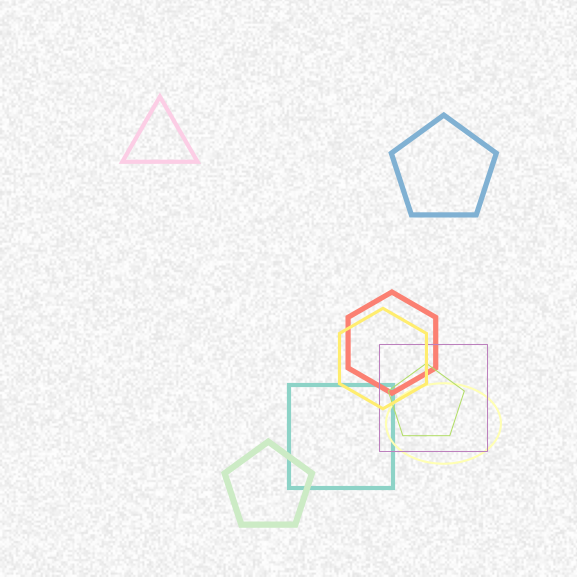[{"shape": "square", "thickness": 2, "radius": 0.45, "center": [0.59, 0.243]}, {"shape": "oval", "thickness": 1, "radius": 0.5, "center": [0.768, 0.266]}, {"shape": "hexagon", "thickness": 2.5, "radius": 0.44, "center": [0.679, 0.406]}, {"shape": "pentagon", "thickness": 2.5, "radius": 0.48, "center": [0.769, 0.704]}, {"shape": "pentagon", "thickness": 0.5, "radius": 0.35, "center": [0.738, 0.301]}, {"shape": "triangle", "thickness": 2, "radius": 0.38, "center": [0.277, 0.757]}, {"shape": "square", "thickness": 0.5, "radius": 0.47, "center": [0.75, 0.311]}, {"shape": "pentagon", "thickness": 3, "radius": 0.4, "center": [0.465, 0.155]}, {"shape": "hexagon", "thickness": 1.5, "radius": 0.43, "center": [0.663, 0.378]}]